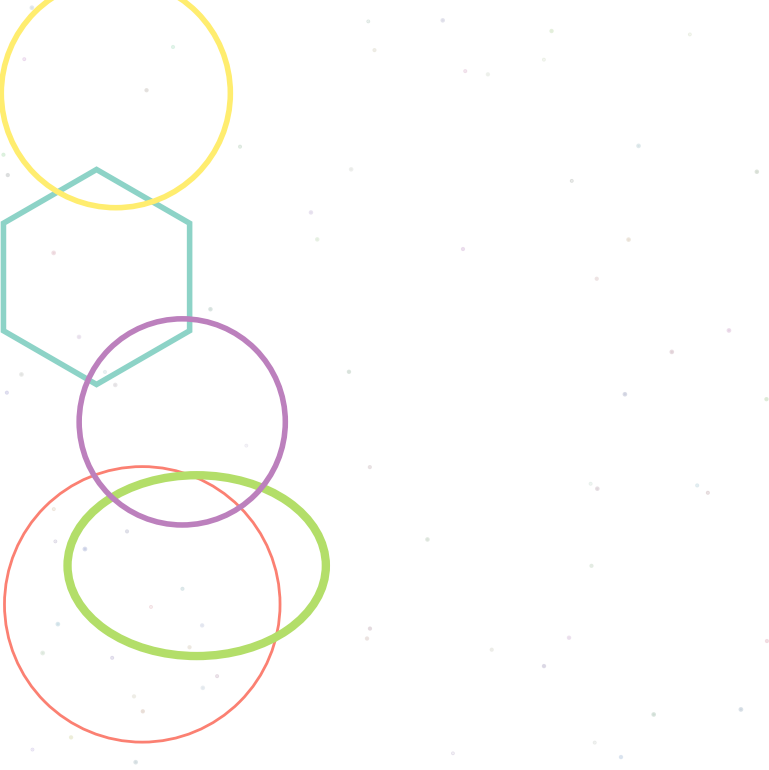[{"shape": "hexagon", "thickness": 2, "radius": 0.7, "center": [0.125, 0.64]}, {"shape": "circle", "thickness": 1, "radius": 0.89, "center": [0.185, 0.215]}, {"shape": "oval", "thickness": 3, "radius": 0.84, "center": [0.255, 0.265]}, {"shape": "circle", "thickness": 2, "radius": 0.67, "center": [0.237, 0.452]}, {"shape": "circle", "thickness": 2, "radius": 0.74, "center": [0.15, 0.879]}]